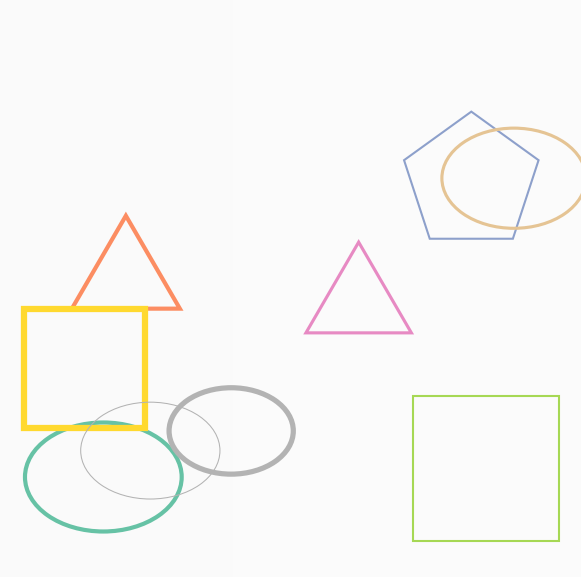[{"shape": "oval", "thickness": 2, "radius": 0.67, "center": [0.178, 0.173]}, {"shape": "triangle", "thickness": 2, "radius": 0.54, "center": [0.217, 0.518]}, {"shape": "pentagon", "thickness": 1, "radius": 0.61, "center": [0.811, 0.684]}, {"shape": "triangle", "thickness": 1.5, "radius": 0.52, "center": [0.617, 0.475]}, {"shape": "square", "thickness": 1, "radius": 0.63, "center": [0.836, 0.188]}, {"shape": "square", "thickness": 3, "radius": 0.52, "center": [0.145, 0.361]}, {"shape": "oval", "thickness": 1.5, "radius": 0.62, "center": [0.884, 0.691]}, {"shape": "oval", "thickness": 0.5, "radius": 0.6, "center": [0.259, 0.219]}, {"shape": "oval", "thickness": 2.5, "radius": 0.53, "center": [0.398, 0.253]}]